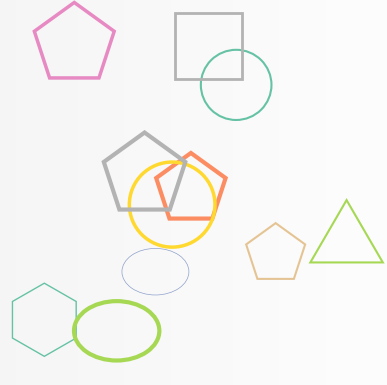[{"shape": "hexagon", "thickness": 1, "radius": 0.47, "center": [0.114, 0.169]}, {"shape": "circle", "thickness": 1.5, "radius": 0.46, "center": [0.609, 0.779]}, {"shape": "pentagon", "thickness": 3, "radius": 0.47, "center": [0.493, 0.508]}, {"shape": "oval", "thickness": 0.5, "radius": 0.43, "center": [0.401, 0.294]}, {"shape": "pentagon", "thickness": 2.5, "radius": 0.54, "center": [0.192, 0.885]}, {"shape": "oval", "thickness": 3, "radius": 0.55, "center": [0.301, 0.141]}, {"shape": "triangle", "thickness": 1.5, "radius": 0.54, "center": [0.894, 0.372]}, {"shape": "circle", "thickness": 2.5, "radius": 0.55, "center": [0.444, 0.469]}, {"shape": "pentagon", "thickness": 1.5, "radius": 0.4, "center": [0.711, 0.34]}, {"shape": "square", "thickness": 2, "radius": 0.43, "center": [0.538, 0.88]}, {"shape": "pentagon", "thickness": 3, "radius": 0.55, "center": [0.373, 0.545]}]